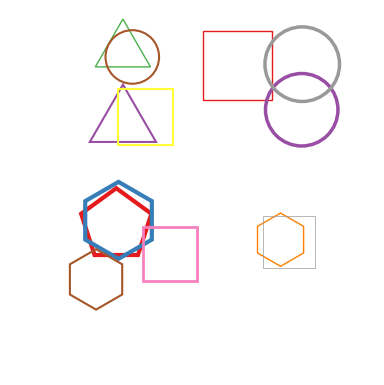[{"shape": "pentagon", "thickness": 3, "radius": 0.48, "center": [0.302, 0.415]}, {"shape": "square", "thickness": 1, "radius": 0.45, "center": [0.617, 0.83]}, {"shape": "hexagon", "thickness": 3, "radius": 0.5, "center": [0.308, 0.428]}, {"shape": "triangle", "thickness": 1, "radius": 0.41, "center": [0.319, 0.868]}, {"shape": "triangle", "thickness": 1.5, "radius": 0.5, "center": [0.319, 0.681]}, {"shape": "circle", "thickness": 2.5, "radius": 0.47, "center": [0.784, 0.715]}, {"shape": "hexagon", "thickness": 1, "radius": 0.35, "center": [0.729, 0.377]}, {"shape": "square", "thickness": 1.5, "radius": 0.36, "center": [0.379, 0.696]}, {"shape": "hexagon", "thickness": 1.5, "radius": 0.39, "center": [0.249, 0.274]}, {"shape": "circle", "thickness": 1.5, "radius": 0.35, "center": [0.344, 0.852]}, {"shape": "square", "thickness": 2, "radius": 0.35, "center": [0.442, 0.34]}, {"shape": "circle", "thickness": 2.5, "radius": 0.48, "center": [0.785, 0.833]}, {"shape": "square", "thickness": 0.5, "radius": 0.34, "center": [0.751, 0.372]}]